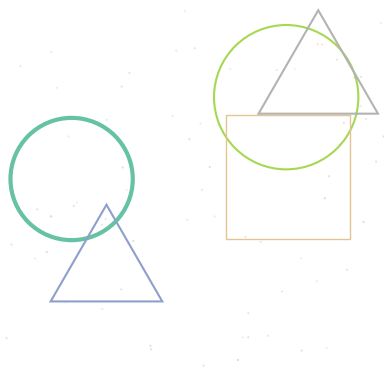[{"shape": "circle", "thickness": 3, "radius": 0.79, "center": [0.186, 0.535]}, {"shape": "triangle", "thickness": 1.5, "radius": 0.84, "center": [0.277, 0.301]}, {"shape": "circle", "thickness": 1.5, "radius": 0.94, "center": [0.743, 0.748]}, {"shape": "square", "thickness": 1, "radius": 0.81, "center": [0.748, 0.54]}, {"shape": "triangle", "thickness": 1.5, "radius": 0.9, "center": [0.827, 0.794]}]